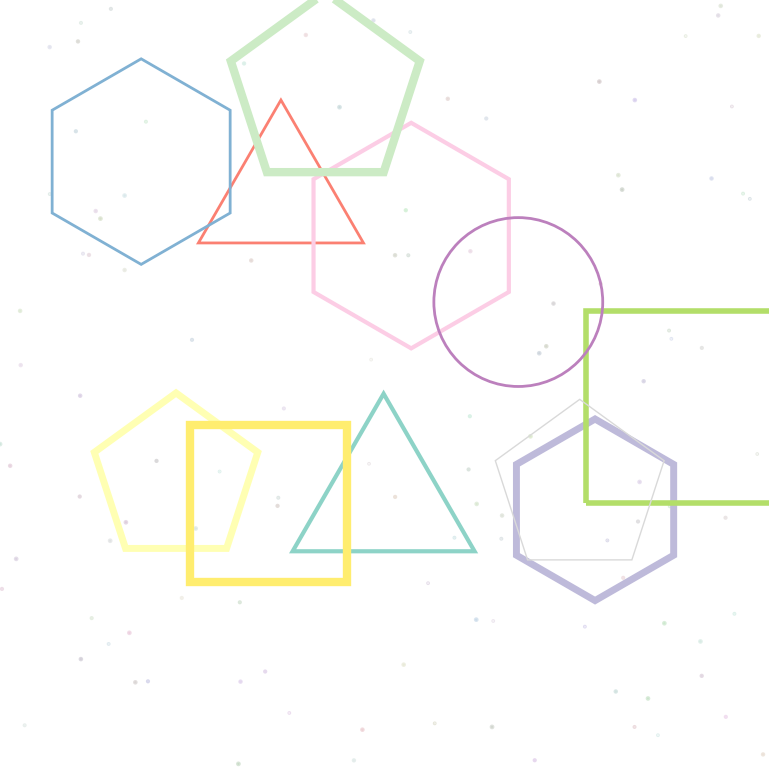[{"shape": "triangle", "thickness": 1.5, "radius": 0.68, "center": [0.498, 0.352]}, {"shape": "pentagon", "thickness": 2.5, "radius": 0.56, "center": [0.229, 0.378]}, {"shape": "hexagon", "thickness": 2.5, "radius": 0.59, "center": [0.773, 0.338]}, {"shape": "triangle", "thickness": 1, "radius": 0.62, "center": [0.365, 0.746]}, {"shape": "hexagon", "thickness": 1, "radius": 0.67, "center": [0.183, 0.79]}, {"shape": "square", "thickness": 2, "radius": 0.63, "center": [0.886, 0.472]}, {"shape": "hexagon", "thickness": 1.5, "radius": 0.73, "center": [0.534, 0.694]}, {"shape": "pentagon", "thickness": 0.5, "radius": 0.58, "center": [0.753, 0.366]}, {"shape": "circle", "thickness": 1, "radius": 0.55, "center": [0.673, 0.608]}, {"shape": "pentagon", "thickness": 3, "radius": 0.65, "center": [0.422, 0.881]}, {"shape": "square", "thickness": 3, "radius": 0.51, "center": [0.349, 0.346]}]